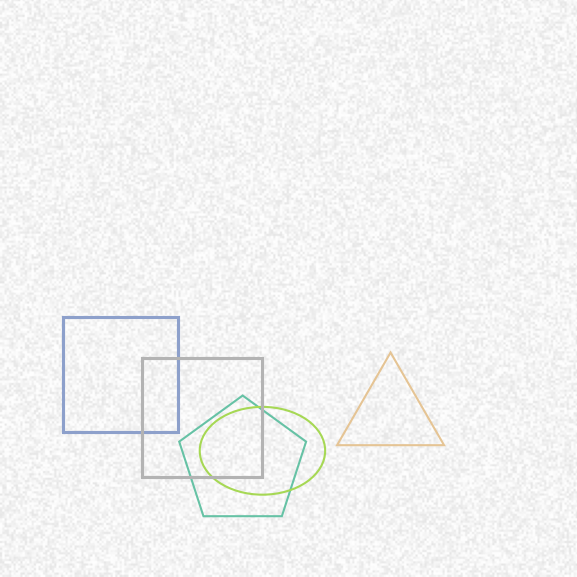[{"shape": "pentagon", "thickness": 1, "radius": 0.58, "center": [0.42, 0.199]}, {"shape": "square", "thickness": 1.5, "radius": 0.5, "center": [0.209, 0.35]}, {"shape": "oval", "thickness": 1, "radius": 0.54, "center": [0.454, 0.219]}, {"shape": "triangle", "thickness": 1, "radius": 0.53, "center": [0.676, 0.282]}, {"shape": "square", "thickness": 1.5, "radius": 0.52, "center": [0.35, 0.277]}]